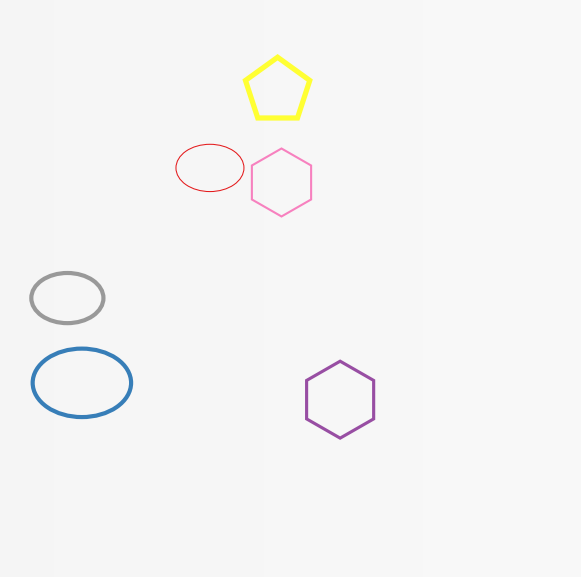[{"shape": "oval", "thickness": 0.5, "radius": 0.29, "center": [0.361, 0.708]}, {"shape": "oval", "thickness": 2, "radius": 0.42, "center": [0.141, 0.336]}, {"shape": "hexagon", "thickness": 1.5, "radius": 0.33, "center": [0.585, 0.307]}, {"shape": "pentagon", "thickness": 2.5, "radius": 0.29, "center": [0.478, 0.842]}, {"shape": "hexagon", "thickness": 1, "radius": 0.29, "center": [0.484, 0.683]}, {"shape": "oval", "thickness": 2, "radius": 0.31, "center": [0.116, 0.483]}]